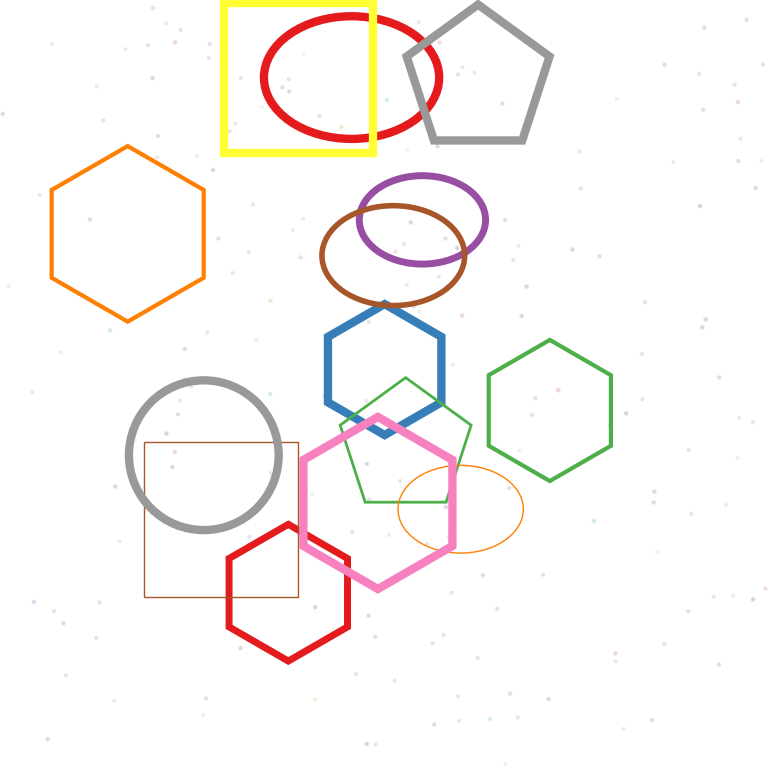[{"shape": "oval", "thickness": 3, "radius": 0.57, "center": [0.457, 0.899]}, {"shape": "hexagon", "thickness": 2.5, "radius": 0.44, "center": [0.374, 0.23]}, {"shape": "hexagon", "thickness": 3, "radius": 0.43, "center": [0.5, 0.52]}, {"shape": "hexagon", "thickness": 1.5, "radius": 0.46, "center": [0.714, 0.467]}, {"shape": "pentagon", "thickness": 1, "radius": 0.45, "center": [0.527, 0.42]}, {"shape": "oval", "thickness": 2.5, "radius": 0.41, "center": [0.549, 0.714]}, {"shape": "oval", "thickness": 0.5, "radius": 0.41, "center": [0.598, 0.339]}, {"shape": "hexagon", "thickness": 1.5, "radius": 0.57, "center": [0.166, 0.696]}, {"shape": "square", "thickness": 3, "radius": 0.49, "center": [0.388, 0.899]}, {"shape": "oval", "thickness": 2, "radius": 0.46, "center": [0.511, 0.668]}, {"shape": "square", "thickness": 0.5, "radius": 0.5, "center": [0.287, 0.325]}, {"shape": "hexagon", "thickness": 3, "radius": 0.56, "center": [0.491, 0.347]}, {"shape": "pentagon", "thickness": 3, "radius": 0.49, "center": [0.621, 0.896]}, {"shape": "circle", "thickness": 3, "radius": 0.49, "center": [0.265, 0.409]}]